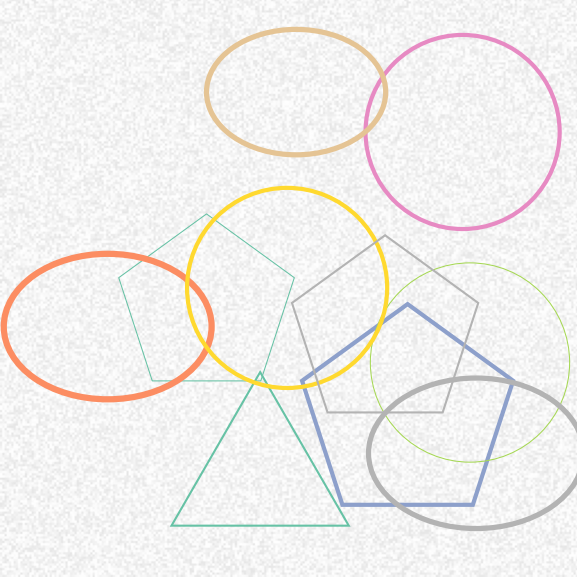[{"shape": "pentagon", "thickness": 0.5, "radius": 0.8, "center": [0.358, 0.469]}, {"shape": "triangle", "thickness": 1, "radius": 0.89, "center": [0.45, 0.177]}, {"shape": "oval", "thickness": 3, "radius": 0.9, "center": [0.186, 0.434]}, {"shape": "pentagon", "thickness": 2, "radius": 0.96, "center": [0.706, 0.28]}, {"shape": "circle", "thickness": 2, "radius": 0.84, "center": [0.801, 0.771]}, {"shape": "circle", "thickness": 0.5, "radius": 0.86, "center": [0.814, 0.371]}, {"shape": "circle", "thickness": 2, "radius": 0.87, "center": [0.497, 0.501]}, {"shape": "oval", "thickness": 2.5, "radius": 0.78, "center": [0.513, 0.84]}, {"shape": "oval", "thickness": 2.5, "radius": 0.93, "center": [0.824, 0.214]}, {"shape": "pentagon", "thickness": 1, "radius": 0.85, "center": [0.667, 0.422]}]